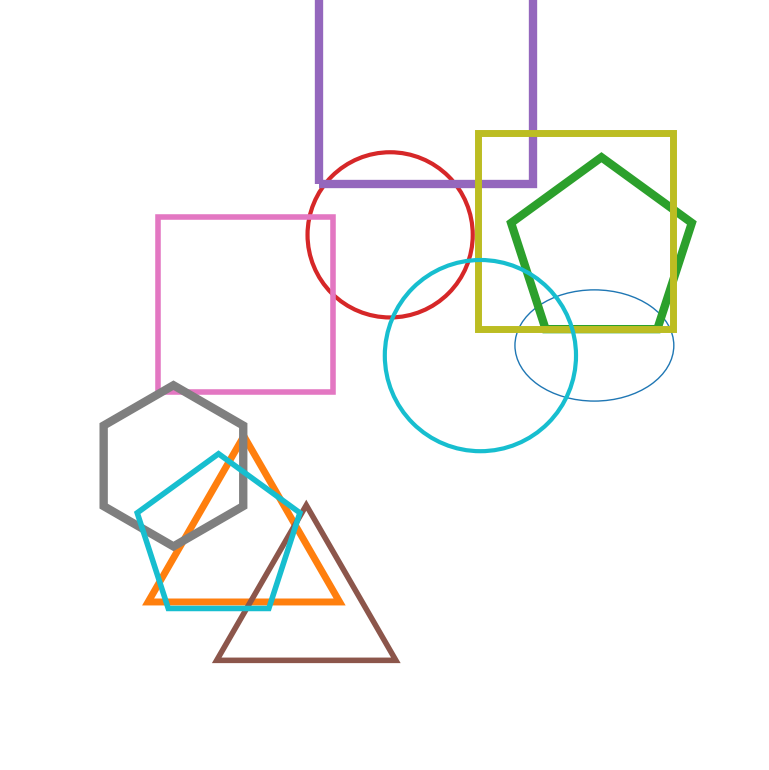[{"shape": "oval", "thickness": 0.5, "radius": 0.52, "center": [0.772, 0.551]}, {"shape": "triangle", "thickness": 2.5, "radius": 0.72, "center": [0.317, 0.29]}, {"shape": "pentagon", "thickness": 3, "radius": 0.62, "center": [0.781, 0.672]}, {"shape": "circle", "thickness": 1.5, "radius": 0.54, "center": [0.507, 0.695]}, {"shape": "square", "thickness": 3, "radius": 0.69, "center": [0.553, 0.899]}, {"shape": "triangle", "thickness": 2, "radius": 0.67, "center": [0.398, 0.21]}, {"shape": "square", "thickness": 2, "radius": 0.57, "center": [0.319, 0.605]}, {"shape": "hexagon", "thickness": 3, "radius": 0.52, "center": [0.225, 0.395]}, {"shape": "square", "thickness": 2.5, "radius": 0.63, "center": [0.747, 0.7]}, {"shape": "pentagon", "thickness": 2, "radius": 0.56, "center": [0.284, 0.3]}, {"shape": "circle", "thickness": 1.5, "radius": 0.62, "center": [0.624, 0.538]}]